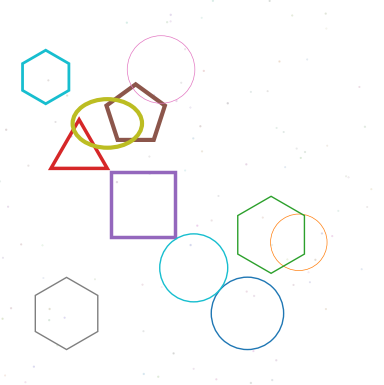[{"shape": "circle", "thickness": 1, "radius": 0.47, "center": [0.643, 0.186]}, {"shape": "circle", "thickness": 0.5, "radius": 0.37, "center": [0.776, 0.371]}, {"shape": "hexagon", "thickness": 1, "radius": 0.5, "center": [0.704, 0.39]}, {"shape": "triangle", "thickness": 2.5, "radius": 0.42, "center": [0.205, 0.605]}, {"shape": "square", "thickness": 2.5, "radius": 0.42, "center": [0.372, 0.468]}, {"shape": "pentagon", "thickness": 3, "radius": 0.4, "center": [0.352, 0.701]}, {"shape": "circle", "thickness": 0.5, "radius": 0.44, "center": [0.418, 0.819]}, {"shape": "hexagon", "thickness": 1, "radius": 0.47, "center": [0.173, 0.186]}, {"shape": "oval", "thickness": 3, "radius": 0.45, "center": [0.279, 0.679]}, {"shape": "hexagon", "thickness": 2, "radius": 0.35, "center": [0.119, 0.8]}, {"shape": "circle", "thickness": 1, "radius": 0.44, "center": [0.503, 0.304]}]